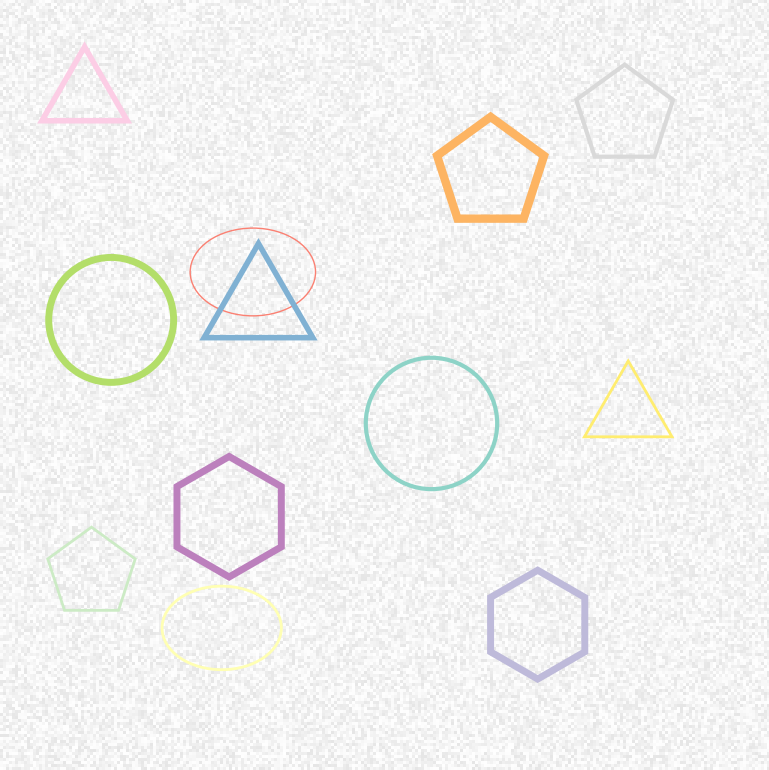[{"shape": "circle", "thickness": 1.5, "radius": 0.43, "center": [0.56, 0.45]}, {"shape": "oval", "thickness": 1, "radius": 0.39, "center": [0.288, 0.185]}, {"shape": "hexagon", "thickness": 2.5, "radius": 0.35, "center": [0.698, 0.189]}, {"shape": "oval", "thickness": 0.5, "radius": 0.41, "center": [0.328, 0.647]}, {"shape": "triangle", "thickness": 2, "radius": 0.41, "center": [0.336, 0.602]}, {"shape": "pentagon", "thickness": 3, "radius": 0.37, "center": [0.637, 0.775]}, {"shape": "circle", "thickness": 2.5, "radius": 0.41, "center": [0.144, 0.585]}, {"shape": "triangle", "thickness": 2, "radius": 0.32, "center": [0.11, 0.875]}, {"shape": "pentagon", "thickness": 1.5, "radius": 0.33, "center": [0.811, 0.85]}, {"shape": "hexagon", "thickness": 2.5, "radius": 0.39, "center": [0.298, 0.329]}, {"shape": "pentagon", "thickness": 1, "radius": 0.3, "center": [0.119, 0.256]}, {"shape": "triangle", "thickness": 1, "radius": 0.33, "center": [0.816, 0.466]}]